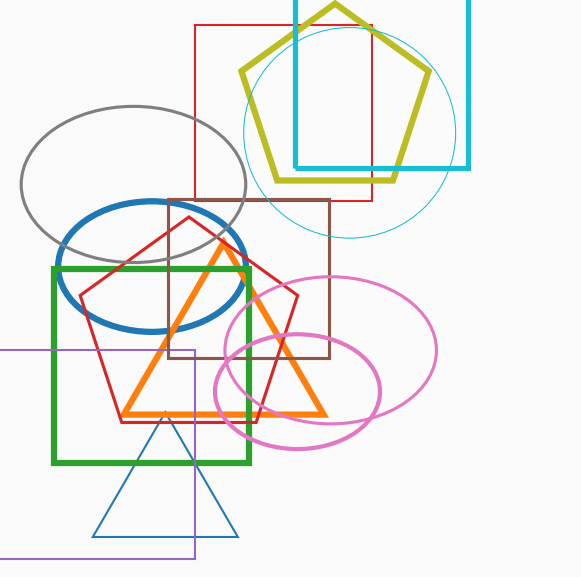[{"shape": "oval", "thickness": 3, "radius": 0.81, "center": [0.262, 0.538]}, {"shape": "triangle", "thickness": 1, "radius": 0.72, "center": [0.284, 0.141]}, {"shape": "triangle", "thickness": 3, "radius": 0.99, "center": [0.385, 0.38]}, {"shape": "square", "thickness": 3, "radius": 0.84, "center": [0.26, 0.366]}, {"shape": "square", "thickness": 1, "radius": 0.76, "center": [0.488, 0.803]}, {"shape": "pentagon", "thickness": 1.5, "radius": 0.98, "center": [0.325, 0.427]}, {"shape": "square", "thickness": 1, "radius": 0.9, "center": [0.154, 0.212]}, {"shape": "square", "thickness": 1.5, "radius": 0.69, "center": [0.428, 0.517]}, {"shape": "oval", "thickness": 2, "radius": 0.71, "center": [0.512, 0.321]}, {"shape": "oval", "thickness": 1.5, "radius": 0.91, "center": [0.569, 0.393]}, {"shape": "oval", "thickness": 1.5, "radius": 0.97, "center": [0.23, 0.68]}, {"shape": "pentagon", "thickness": 3, "radius": 0.85, "center": [0.576, 0.824]}, {"shape": "circle", "thickness": 0.5, "radius": 0.91, "center": [0.602, 0.769]}, {"shape": "square", "thickness": 2.5, "radius": 0.74, "center": [0.656, 0.857]}]